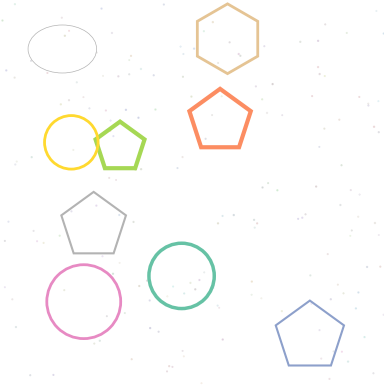[{"shape": "circle", "thickness": 2.5, "radius": 0.42, "center": [0.472, 0.283]}, {"shape": "pentagon", "thickness": 3, "radius": 0.42, "center": [0.572, 0.685]}, {"shape": "pentagon", "thickness": 1.5, "radius": 0.47, "center": [0.805, 0.126]}, {"shape": "circle", "thickness": 2, "radius": 0.48, "center": [0.218, 0.216]}, {"shape": "pentagon", "thickness": 3, "radius": 0.33, "center": [0.312, 0.617]}, {"shape": "circle", "thickness": 2, "radius": 0.35, "center": [0.185, 0.63]}, {"shape": "hexagon", "thickness": 2, "radius": 0.45, "center": [0.591, 0.899]}, {"shape": "oval", "thickness": 0.5, "radius": 0.45, "center": [0.162, 0.873]}, {"shape": "pentagon", "thickness": 1.5, "radius": 0.44, "center": [0.243, 0.413]}]